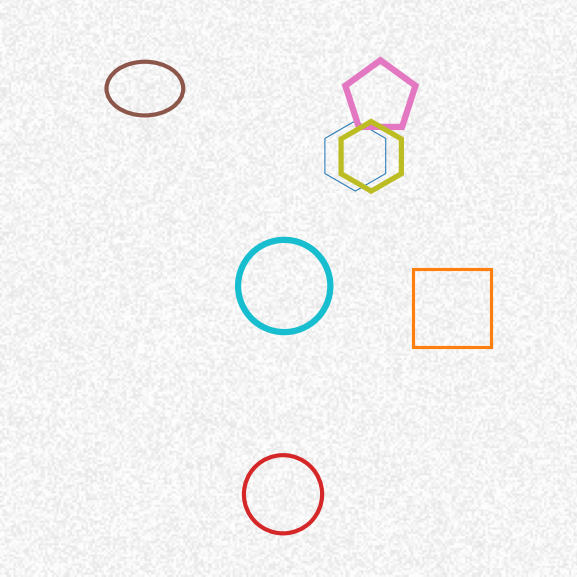[{"shape": "hexagon", "thickness": 0.5, "radius": 0.3, "center": [0.615, 0.729]}, {"shape": "square", "thickness": 1.5, "radius": 0.34, "center": [0.783, 0.466]}, {"shape": "circle", "thickness": 2, "radius": 0.34, "center": [0.49, 0.143]}, {"shape": "oval", "thickness": 2, "radius": 0.33, "center": [0.251, 0.846]}, {"shape": "pentagon", "thickness": 3, "radius": 0.32, "center": [0.659, 0.831]}, {"shape": "hexagon", "thickness": 2.5, "radius": 0.3, "center": [0.643, 0.728]}, {"shape": "circle", "thickness": 3, "radius": 0.4, "center": [0.492, 0.504]}]